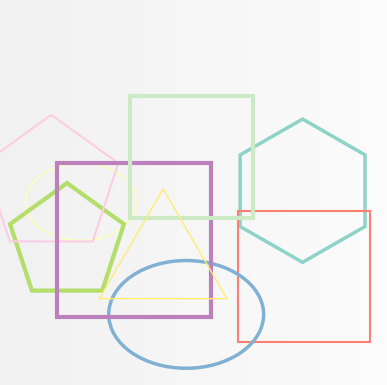[{"shape": "hexagon", "thickness": 2.5, "radius": 0.93, "center": [0.781, 0.505]}, {"shape": "oval", "thickness": 1, "radius": 0.71, "center": [0.209, 0.475]}, {"shape": "square", "thickness": 1.5, "radius": 0.85, "center": [0.785, 0.282]}, {"shape": "oval", "thickness": 2.5, "radius": 1.0, "center": [0.48, 0.183]}, {"shape": "pentagon", "thickness": 3, "radius": 0.77, "center": [0.173, 0.37]}, {"shape": "pentagon", "thickness": 1.5, "radius": 0.91, "center": [0.132, 0.52]}, {"shape": "square", "thickness": 3, "radius": 1.0, "center": [0.345, 0.377]}, {"shape": "square", "thickness": 3, "radius": 0.8, "center": [0.494, 0.592]}, {"shape": "triangle", "thickness": 1, "radius": 0.95, "center": [0.421, 0.319]}]